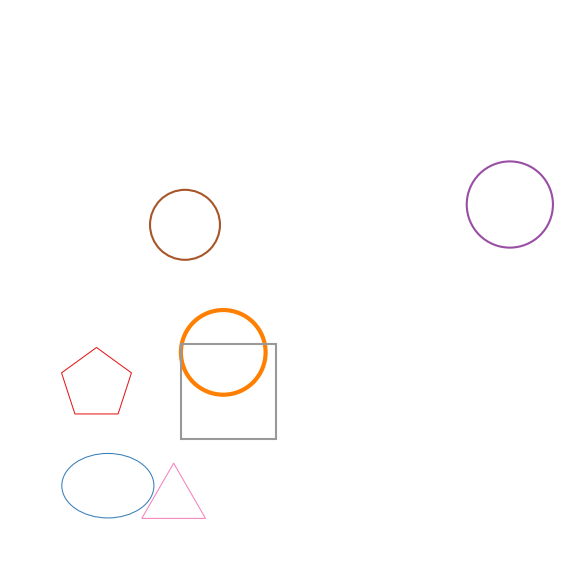[{"shape": "pentagon", "thickness": 0.5, "radius": 0.32, "center": [0.167, 0.334]}, {"shape": "oval", "thickness": 0.5, "radius": 0.4, "center": [0.187, 0.158]}, {"shape": "circle", "thickness": 1, "radius": 0.37, "center": [0.883, 0.645]}, {"shape": "circle", "thickness": 2, "radius": 0.37, "center": [0.387, 0.389]}, {"shape": "circle", "thickness": 1, "radius": 0.3, "center": [0.32, 0.61]}, {"shape": "triangle", "thickness": 0.5, "radius": 0.32, "center": [0.301, 0.133]}, {"shape": "square", "thickness": 1, "radius": 0.41, "center": [0.396, 0.322]}]